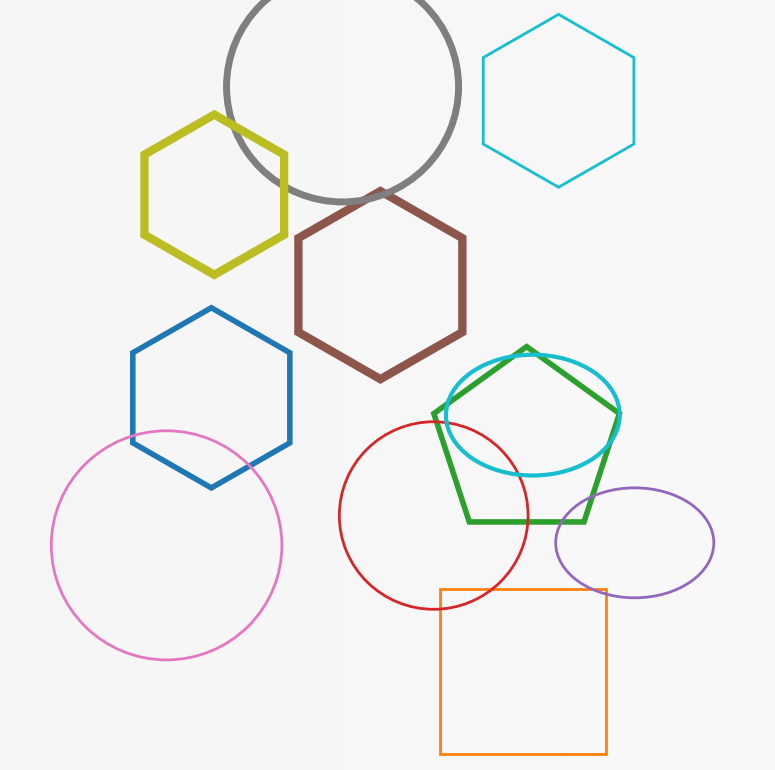[{"shape": "hexagon", "thickness": 2, "radius": 0.58, "center": [0.273, 0.483]}, {"shape": "square", "thickness": 1, "radius": 0.54, "center": [0.675, 0.128]}, {"shape": "pentagon", "thickness": 2, "radius": 0.63, "center": [0.68, 0.424]}, {"shape": "circle", "thickness": 1, "radius": 0.61, "center": [0.56, 0.33]}, {"shape": "oval", "thickness": 1, "radius": 0.51, "center": [0.819, 0.295]}, {"shape": "hexagon", "thickness": 3, "radius": 0.61, "center": [0.491, 0.63]}, {"shape": "circle", "thickness": 1, "radius": 0.74, "center": [0.215, 0.292]}, {"shape": "circle", "thickness": 2.5, "radius": 0.75, "center": [0.442, 0.887]}, {"shape": "hexagon", "thickness": 3, "radius": 0.52, "center": [0.277, 0.747]}, {"shape": "oval", "thickness": 1.5, "radius": 0.56, "center": [0.687, 0.461]}, {"shape": "hexagon", "thickness": 1, "radius": 0.56, "center": [0.721, 0.869]}]